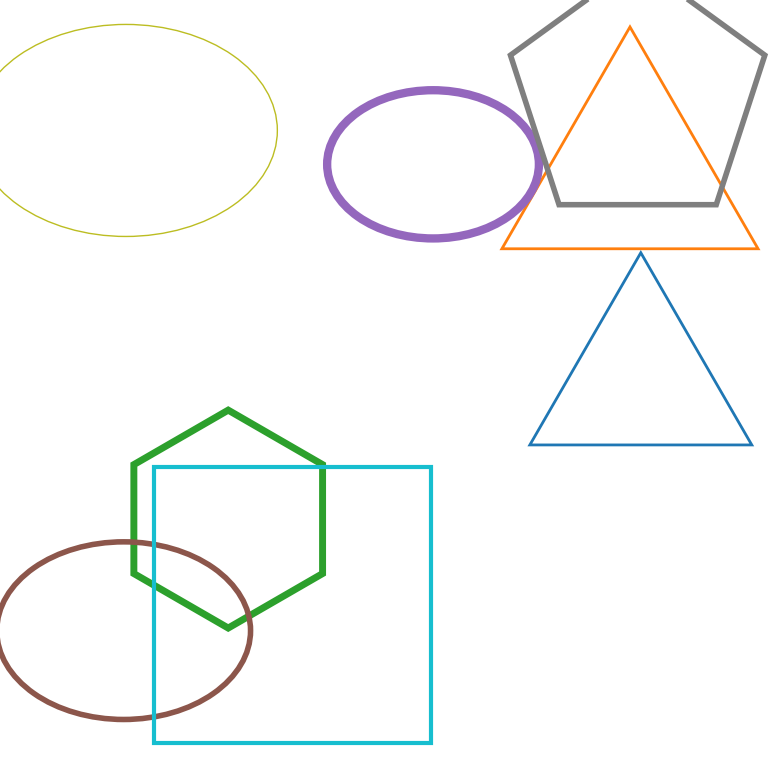[{"shape": "triangle", "thickness": 1, "radius": 0.83, "center": [0.832, 0.505]}, {"shape": "triangle", "thickness": 1, "radius": 0.96, "center": [0.818, 0.773]}, {"shape": "hexagon", "thickness": 2.5, "radius": 0.71, "center": [0.296, 0.326]}, {"shape": "oval", "thickness": 3, "radius": 0.69, "center": [0.562, 0.787]}, {"shape": "oval", "thickness": 2, "radius": 0.82, "center": [0.161, 0.181]}, {"shape": "pentagon", "thickness": 2, "radius": 0.87, "center": [0.828, 0.875]}, {"shape": "oval", "thickness": 0.5, "radius": 0.98, "center": [0.164, 0.831]}, {"shape": "square", "thickness": 1.5, "radius": 0.9, "center": [0.38, 0.214]}]